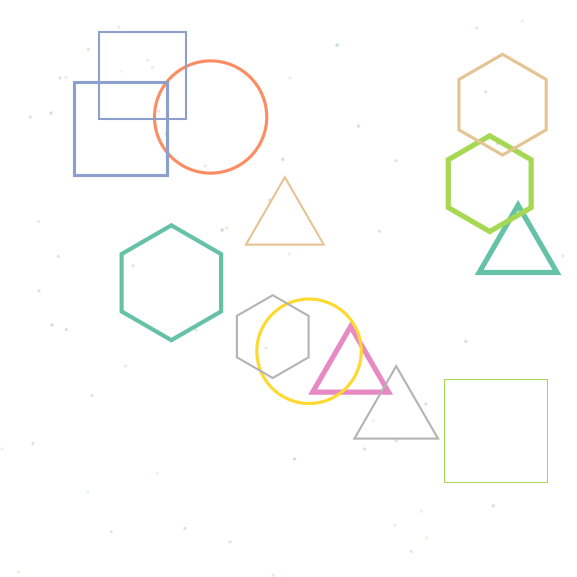[{"shape": "triangle", "thickness": 2.5, "radius": 0.39, "center": [0.897, 0.566]}, {"shape": "hexagon", "thickness": 2, "radius": 0.5, "center": [0.297, 0.51]}, {"shape": "circle", "thickness": 1.5, "radius": 0.49, "center": [0.365, 0.797]}, {"shape": "square", "thickness": 1, "radius": 0.38, "center": [0.247, 0.869]}, {"shape": "square", "thickness": 1.5, "radius": 0.4, "center": [0.209, 0.777]}, {"shape": "triangle", "thickness": 2.5, "radius": 0.38, "center": [0.607, 0.358]}, {"shape": "hexagon", "thickness": 2.5, "radius": 0.41, "center": [0.848, 0.681]}, {"shape": "square", "thickness": 0.5, "radius": 0.45, "center": [0.858, 0.254]}, {"shape": "circle", "thickness": 1.5, "radius": 0.45, "center": [0.535, 0.391]}, {"shape": "triangle", "thickness": 1, "radius": 0.39, "center": [0.493, 0.614]}, {"shape": "hexagon", "thickness": 1.5, "radius": 0.44, "center": [0.87, 0.818]}, {"shape": "triangle", "thickness": 1, "radius": 0.42, "center": [0.686, 0.281]}, {"shape": "hexagon", "thickness": 1, "radius": 0.36, "center": [0.472, 0.416]}]